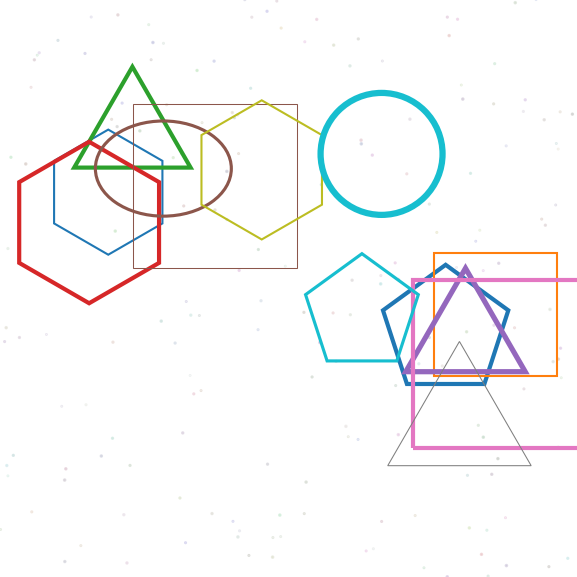[{"shape": "pentagon", "thickness": 2, "radius": 0.57, "center": [0.772, 0.427]}, {"shape": "hexagon", "thickness": 1, "radius": 0.54, "center": [0.187, 0.666]}, {"shape": "square", "thickness": 1, "radius": 0.53, "center": [0.858, 0.454]}, {"shape": "triangle", "thickness": 2, "radius": 0.58, "center": [0.229, 0.767]}, {"shape": "hexagon", "thickness": 2, "radius": 0.7, "center": [0.154, 0.614]}, {"shape": "triangle", "thickness": 2.5, "radius": 0.6, "center": [0.806, 0.415]}, {"shape": "oval", "thickness": 1.5, "radius": 0.59, "center": [0.283, 0.707]}, {"shape": "square", "thickness": 0.5, "radius": 0.71, "center": [0.372, 0.676]}, {"shape": "square", "thickness": 2, "radius": 0.73, "center": [0.86, 0.369]}, {"shape": "triangle", "thickness": 0.5, "radius": 0.72, "center": [0.796, 0.264]}, {"shape": "hexagon", "thickness": 1, "radius": 0.6, "center": [0.453, 0.705]}, {"shape": "pentagon", "thickness": 1.5, "radius": 0.51, "center": [0.627, 0.457]}, {"shape": "circle", "thickness": 3, "radius": 0.53, "center": [0.661, 0.733]}]